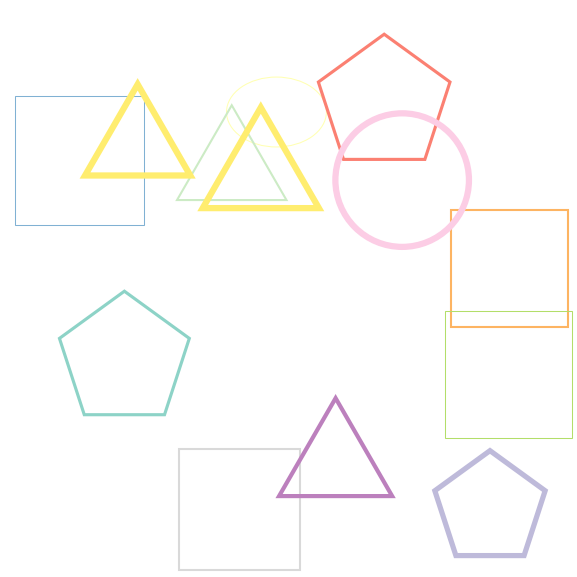[{"shape": "pentagon", "thickness": 1.5, "radius": 0.59, "center": [0.215, 0.377]}, {"shape": "oval", "thickness": 0.5, "radius": 0.43, "center": [0.479, 0.805]}, {"shape": "pentagon", "thickness": 2.5, "radius": 0.5, "center": [0.848, 0.118]}, {"shape": "pentagon", "thickness": 1.5, "radius": 0.6, "center": [0.665, 0.82]}, {"shape": "square", "thickness": 0.5, "radius": 0.56, "center": [0.137, 0.721]}, {"shape": "square", "thickness": 1, "radius": 0.51, "center": [0.883, 0.534]}, {"shape": "square", "thickness": 0.5, "radius": 0.55, "center": [0.881, 0.351]}, {"shape": "circle", "thickness": 3, "radius": 0.58, "center": [0.696, 0.687]}, {"shape": "square", "thickness": 1, "radius": 0.52, "center": [0.415, 0.117]}, {"shape": "triangle", "thickness": 2, "radius": 0.57, "center": [0.581, 0.197]}, {"shape": "triangle", "thickness": 1, "radius": 0.55, "center": [0.401, 0.707]}, {"shape": "triangle", "thickness": 3, "radius": 0.53, "center": [0.238, 0.748]}, {"shape": "triangle", "thickness": 3, "radius": 0.58, "center": [0.452, 0.697]}]